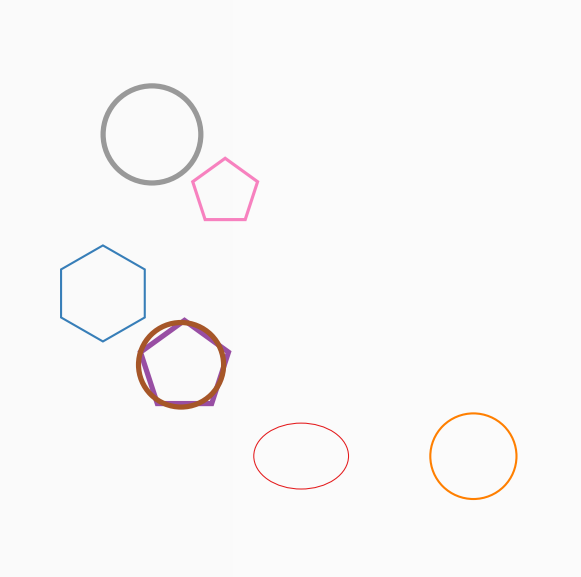[{"shape": "oval", "thickness": 0.5, "radius": 0.41, "center": [0.518, 0.209]}, {"shape": "hexagon", "thickness": 1, "radius": 0.42, "center": [0.177, 0.491]}, {"shape": "pentagon", "thickness": 2.5, "radius": 0.4, "center": [0.317, 0.365]}, {"shape": "circle", "thickness": 1, "radius": 0.37, "center": [0.814, 0.209]}, {"shape": "circle", "thickness": 2.5, "radius": 0.37, "center": [0.312, 0.367]}, {"shape": "pentagon", "thickness": 1.5, "radius": 0.29, "center": [0.387, 0.666]}, {"shape": "circle", "thickness": 2.5, "radius": 0.42, "center": [0.261, 0.766]}]